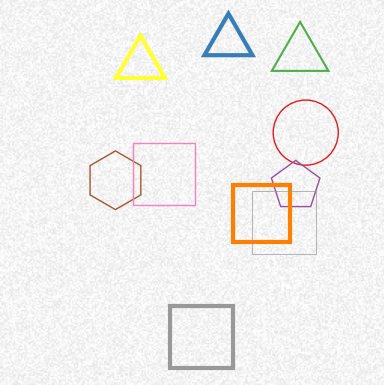[{"shape": "circle", "thickness": 1, "radius": 0.42, "center": [0.794, 0.656]}, {"shape": "triangle", "thickness": 3, "radius": 0.36, "center": [0.593, 0.893]}, {"shape": "triangle", "thickness": 1.5, "radius": 0.42, "center": [0.78, 0.858]}, {"shape": "pentagon", "thickness": 1, "radius": 0.33, "center": [0.768, 0.517]}, {"shape": "square", "thickness": 3, "radius": 0.37, "center": [0.679, 0.446]}, {"shape": "triangle", "thickness": 3, "radius": 0.37, "center": [0.365, 0.834]}, {"shape": "hexagon", "thickness": 1, "radius": 0.38, "center": [0.3, 0.532]}, {"shape": "square", "thickness": 1, "radius": 0.4, "center": [0.426, 0.547]}, {"shape": "square", "thickness": 3, "radius": 0.41, "center": [0.523, 0.125]}, {"shape": "square", "thickness": 0.5, "radius": 0.41, "center": [0.737, 0.423]}]